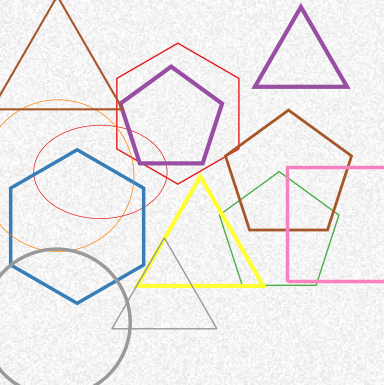[{"shape": "hexagon", "thickness": 1, "radius": 0.92, "center": [0.462, 0.705]}, {"shape": "oval", "thickness": 0.5, "radius": 0.87, "center": [0.261, 0.553]}, {"shape": "hexagon", "thickness": 2.5, "radius": 1.0, "center": [0.2, 0.412]}, {"shape": "pentagon", "thickness": 1, "radius": 0.82, "center": [0.725, 0.391]}, {"shape": "pentagon", "thickness": 3, "radius": 0.69, "center": [0.445, 0.688]}, {"shape": "triangle", "thickness": 3, "radius": 0.69, "center": [0.782, 0.844]}, {"shape": "circle", "thickness": 0.5, "radius": 0.99, "center": [0.151, 0.544]}, {"shape": "triangle", "thickness": 3, "radius": 0.95, "center": [0.52, 0.352]}, {"shape": "triangle", "thickness": 1.5, "radius": 0.98, "center": [0.149, 0.814]}, {"shape": "pentagon", "thickness": 2, "radius": 0.86, "center": [0.749, 0.542]}, {"shape": "square", "thickness": 2.5, "radius": 0.74, "center": [0.892, 0.419]}, {"shape": "circle", "thickness": 2.5, "radius": 0.96, "center": [0.147, 0.162]}, {"shape": "triangle", "thickness": 1, "radius": 0.79, "center": [0.427, 0.225]}]